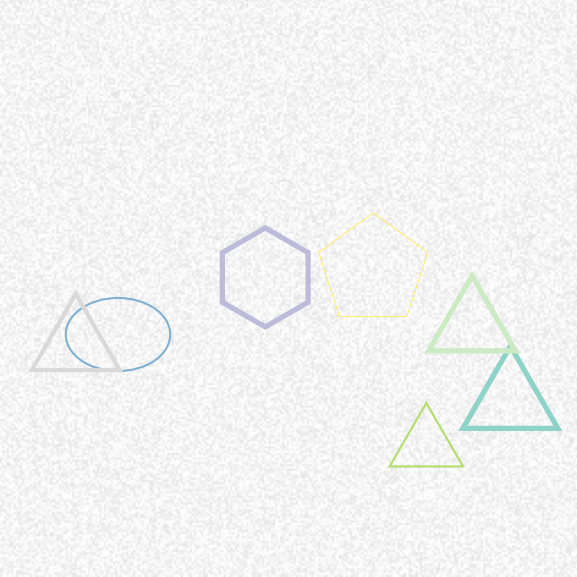[{"shape": "triangle", "thickness": 2.5, "radius": 0.47, "center": [0.884, 0.305]}, {"shape": "hexagon", "thickness": 2.5, "radius": 0.43, "center": [0.459, 0.519]}, {"shape": "oval", "thickness": 1, "radius": 0.45, "center": [0.204, 0.42]}, {"shape": "triangle", "thickness": 1, "radius": 0.37, "center": [0.738, 0.228]}, {"shape": "triangle", "thickness": 2, "radius": 0.44, "center": [0.131, 0.402]}, {"shape": "triangle", "thickness": 2.5, "radius": 0.43, "center": [0.817, 0.435]}, {"shape": "pentagon", "thickness": 0.5, "radius": 0.5, "center": [0.646, 0.531]}]